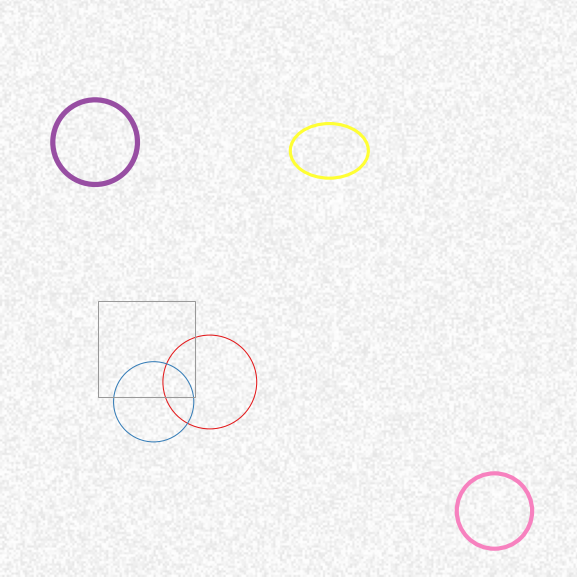[{"shape": "circle", "thickness": 0.5, "radius": 0.41, "center": [0.363, 0.338]}, {"shape": "circle", "thickness": 0.5, "radius": 0.35, "center": [0.266, 0.303]}, {"shape": "circle", "thickness": 2.5, "radius": 0.37, "center": [0.165, 0.753]}, {"shape": "oval", "thickness": 1.5, "radius": 0.34, "center": [0.57, 0.738]}, {"shape": "circle", "thickness": 2, "radius": 0.33, "center": [0.856, 0.114]}, {"shape": "square", "thickness": 0.5, "radius": 0.42, "center": [0.253, 0.395]}]